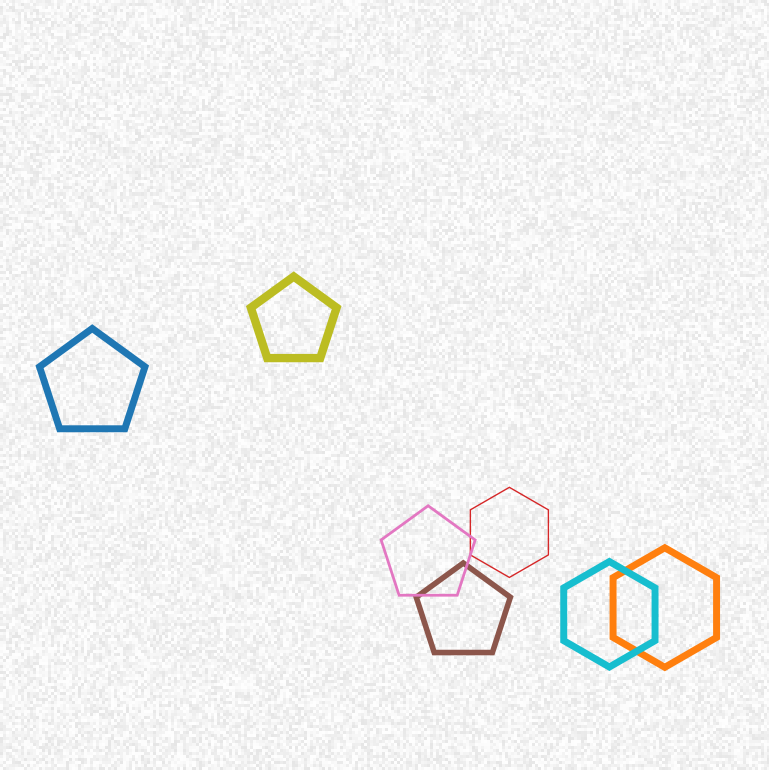[{"shape": "pentagon", "thickness": 2.5, "radius": 0.36, "center": [0.12, 0.501]}, {"shape": "hexagon", "thickness": 2.5, "radius": 0.39, "center": [0.863, 0.211]}, {"shape": "hexagon", "thickness": 0.5, "radius": 0.29, "center": [0.662, 0.309]}, {"shape": "pentagon", "thickness": 2, "radius": 0.32, "center": [0.602, 0.205]}, {"shape": "pentagon", "thickness": 1, "radius": 0.32, "center": [0.556, 0.279]}, {"shape": "pentagon", "thickness": 3, "radius": 0.29, "center": [0.381, 0.582]}, {"shape": "hexagon", "thickness": 2.5, "radius": 0.34, "center": [0.791, 0.202]}]